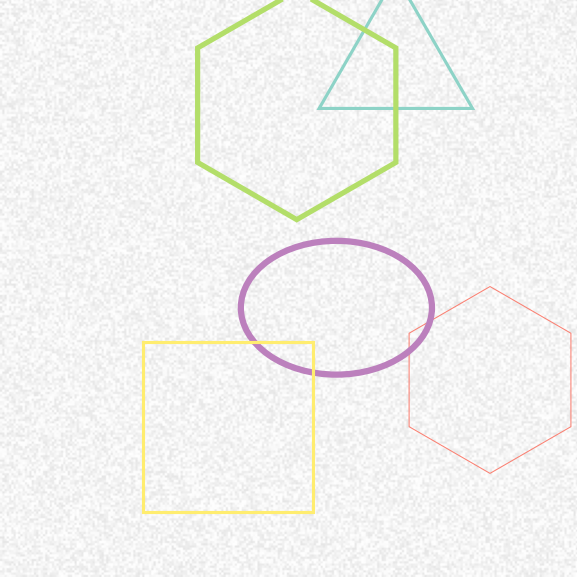[{"shape": "triangle", "thickness": 1.5, "radius": 0.77, "center": [0.685, 0.888]}, {"shape": "hexagon", "thickness": 0.5, "radius": 0.81, "center": [0.849, 0.341]}, {"shape": "hexagon", "thickness": 2.5, "radius": 0.99, "center": [0.514, 0.817]}, {"shape": "oval", "thickness": 3, "radius": 0.83, "center": [0.583, 0.466]}, {"shape": "square", "thickness": 1.5, "radius": 0.74, "center": [0.395, 0.26]}]